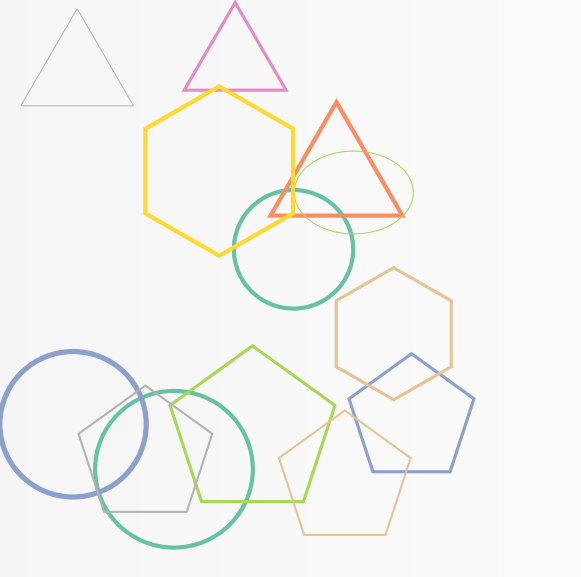[{"shape": "circle", "thickness": 2, "radius": 0.51, "center": [0.505, 0.567]}, {"shape": "circle", "thickness": 2, "radius": 0.68, "center": [0.299, 0.187]}, {"shape": "triangle", "thickness": 2, "radius": 0.65, "center": [0.579, 0.691]}, {"shape": "pentagon", "thickness": 1.5, "radius": 0.56, "center": [0.708, 0.274]}, {"shape": "circle", "thickness": 2.5, "radius": 0.63, "center": [0.126, 0.264]}, {"shape": "triangle", "thickness": 1.5, "radius": 0.51, "center": [0.405, 0.894]}, {"shape": "pentagon", "thickness": 1.5, "radius": 0.75, "center": [0.434, 0.251]}, {"shape": "oval", "thickness": 0.5, "radius": 0.51, "center": [0.609, 0.666]}, {"shape": "hexagon", "thickness": 2, "radius": 0.73, "center": [0.377, 0.703]}, {"shape": "hexagon", "thickness": 1.5, "radius": 0.57, "center": [0.677, 0.421]}, {"shape": "pentagon", "thickness": 1, "radius": 0.6, "center": [0.593, 0.169]}, {"shape": "pentagon", "thickness": 1, "radius": 0.6, "center": [0.25, 0.211]}, {"shape": "triangle", "thickness": 0.5, "radius": 0.56, "center": [0.133, 0.872]}]